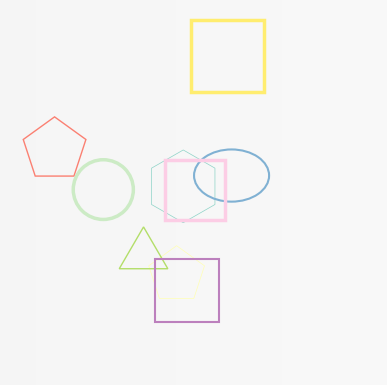[{"shape": "hexagon", "thickness": 0.5, "radius": 0.47, "center": [0.473, 0.516]}, {"shape": "pentagon", "thickness": 0.5, "radius": 0.38, "center": [0.456, 0.286]}, {"shape": "pentagon", "thickness": 1, "radius": 0.42, "center": [0.141, 0.611]}, {"shape": "oval", "thickness": 1.5, "radius": 0.48, "center": [0.598, 0.544]}, {"shape": "triangle", "thickness": 1, "radius": 0.36, "center": [0.37, 0.338]}, {"shape": "square", "thickness": 2.5, "radius": 0.39, "center": [0.503, 0.506]}, {"shape": "square", "thickness": 1.5, "radius": 0.41, "center": [0.482, 0.246]}, {"shape": "circle", "thickness": 2.5, "radius": 0.39, "center": [0.267, 0.508]}, {"shape": "square", "thickness": 2.5, "radius": 0.47, "center": [0.588, 0.855]}]